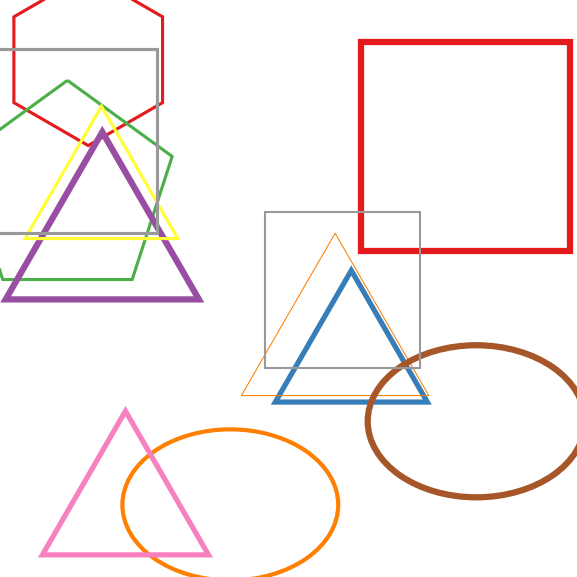[{"shape": "square", "thickness": 3, "radius": 0.9, "center": [0.806, 0.745]}, {"shape": "hexagon", "thickness": 1.5, "radius": 0.74, "center": [0.153, 0.896]}, {"shape": "triangle", "thickness": 2.5, "radius": 0.76, "center": [0.608, 0.379]}, {"shape": "pentagon", "thickness": 1.5, "radius": 0.95, "center": [0.117, 0.669]}, {"shape": "triangle", "thickness": 3, "radius": 0.97, "center": [0.177, 0.577]}, {"shape": "triangle", "thickness": 0.5, "radius": 0.94, "center": [0.58, 0.408]}, {"shape": "oval", "thickness": 2, "radius": 0.93, "center": [0.399, 0.125]}, {"shape": "triangle", "thickness": 1.5, "radius": 0.76, "center": [0.176, 0.662]}, {"shape": "oval", "thickness": 3, "radius": 0.94, "center": [0.825, 0.27]}, {"shape": "triangle", "thickness": 2.5, "radius": 0.83, "center": [0.217, 0.121]}, {"shape": "square", "thickness": 1, "radius": 0.67, "center": [0.593, 0.497]}, {"shape": "square", "thickness": 1.5, "radius": 0.8, "center": [0.112, 0.755]}]